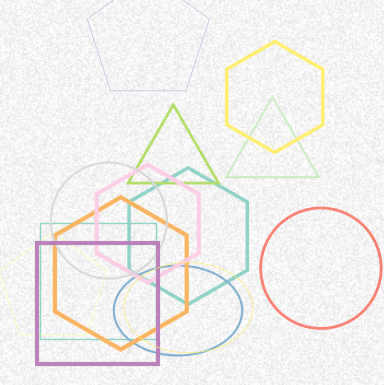[{"shape": "square", "thickness": 1, "radius": 0.76, "center": [0.254, 0.27]}, {"shape": "hexagon", "thickness": 2.5, "radius": 0.89, "center": [0.489, 0.387]}, {"shape": "pentagon", "thickness": 0.5, "radius": 0.74, "center": [0.138, 0.249]}, {"shape": "pentagon", "thickness": 0.5, "radius": 0.83, "center": [0.385, 0.899]}, {"shape": "circle", "thickness": 2, "radius": 0.78, "center": [0.834, 0.303]}, {"shape": "oval", "thickness": 1.5, "radius": 0.83, "center": [0.462, 0.193]}, {"shape": "hexagon", "thickness": 3, "radius": 0.99, "center": [0.314, 0.29]}, {"shape": "triangle", "thickness": 2, "radius": 0.68, "center": [0.45, 0.592]}, {"shape": "hexagon", "thickness": 3, "radius": 0.77, "center": [0.384, 0.419]}, {"shape": "circle", "thickness": 1.5, "radius": 0.75, "center": [0.283, 0.427]}, {"shape": "square", "thickness": 3, "radius": 0.78, "center": [0.254, 0.212]}, {"shape": "triangle", "thickness": 1.5, "radius": 0.69, "center": [0.708, 0.609]}, {"shape": "hexagon", "thickness": 2.5, "radius": 0.72, "center": [0.714, 0.748]}, {"shape": "oval", "thickness": 0.5, "radius": 0.84, "center": [0.489, 0.201]}]